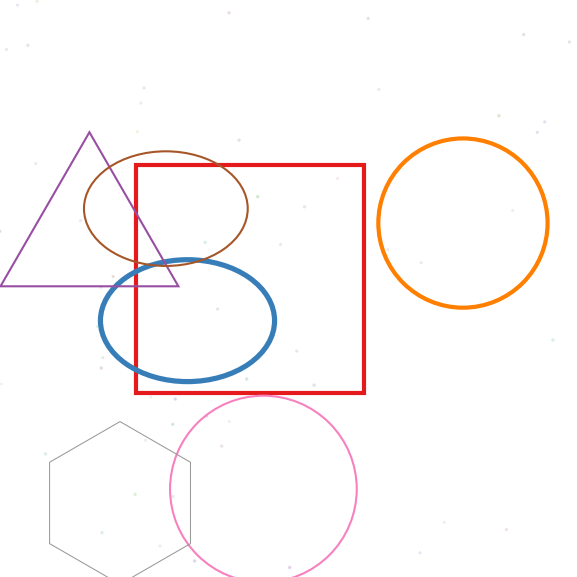[{"shape": "square", "thickness": 2, "radius": 0.99, "center": [0.433, 0.516]}, {"shape": "oval", "thickness": 2.5, "radius": 0.75, "center": [0.325, 0.444]}, {"shape": "triangle", "thickness": 1, "radius": 0.89, "center": [0.155, 0.592]}, {"shape": "circle", "thickness": 2, "radius": 0.73, "center": [0.802, 0.613]}, {"shape": "oval", "thickness": 1, "radius": 0.71, "center": [0.287, 0.638]}, {"shape": "circle", "thickness": 1, "radius": 0.81, "center": [0.456, 0.152]}, {"shape": "hexagon", "thickness": 0.5, "radius": 0.7, "center": [0.208, 0.128]}]